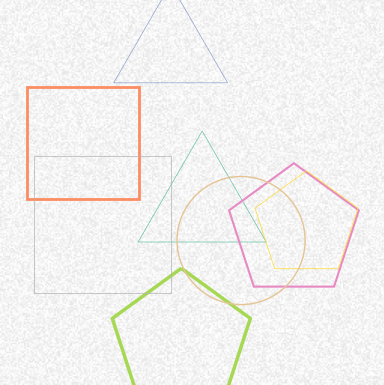[{"shape": "triangle", "thickness": 0.5, "radius": 0.96, "center": [0.525, 0.467]}, {"shape": "square", "thickness": 2, "radius": 0.73, "center": [0.216, 0.629]}, {"shape": "triangle", "thickness": 0.5, "radius": 0.85, "center": [0.443, 0.87]}, {"shape": "pentagon", "thickness": 1.5, "radius": 0.89, "center": [0.764, 0.399]}, {"shape": "pentagon", "thickness": 2.5, "radius": 0.94, "center": [0.471, 0.115]}, {"shape": "pentagon", "thickness": 0.5, "radius": 0.7, "center": [0.796, 0.416]}, {"shape": "circle", "thickness": 1, "radius": 0.83, "center": [0.626, 0.375]}, {"shape": "square", "thickness": 0.5, "radius": 0.89, "center": [0.266, 0.417]}]